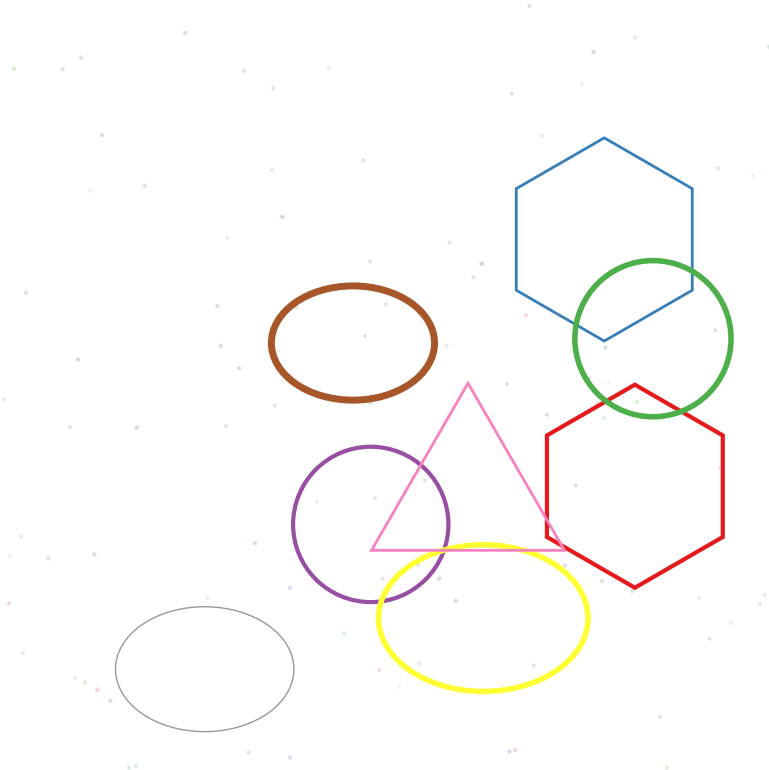[{"shape": "hexagon", "thickness": 1.5, "radius": 0.66, "center": [0.825, 0.369]}, {"shape": "hexagon", "thickness": 1, "radius": 0.66, "center": [0.785, 0.689]}, {"shape": "circle", "thickness": 2, "radius": 0.51, "center": [0.848, 0.56]}, {"shape": "circle", "thickness": 1.5, "radius": 0.5, "center": [0.482, 0.319]}, {"shape": "oval", "thickness": 2, "radius": 0.68, "center": [0.628, 0.197]}, {"shape": "oval", "thickness": 2.5, "radius": 0.53, "center": [0.458, 0.555]}, {"shape": "triangle", "thickness": 1, "radius": 0.72, "center": [0.608, 0.358]}, {"shape": "oval", "thickness": 0.5, "radius": 0.58, "center": [0.266, 0.131]}]